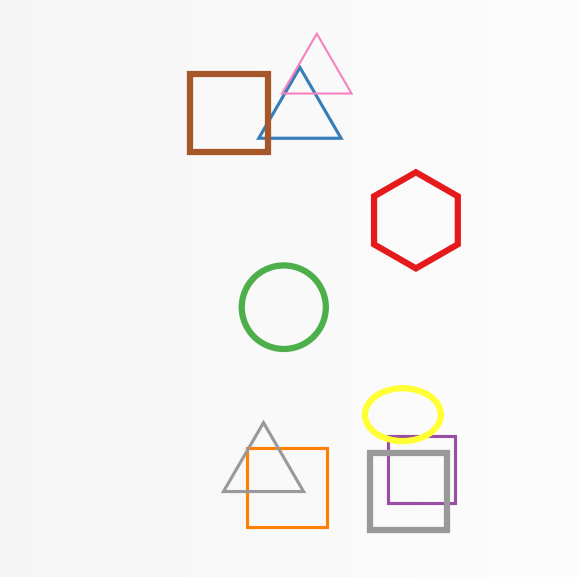[{"shape": "hexagon", "thickness": 3, "radius": 0.42, "center": [0.716, 0.618]}, {"shape": "triangle", "thickness": 1.5, "radius": 0.41, "center": [0.516, 0.801]}, {"shape": "circle", "thickness": 3, "radius": 0.36, "center": [0.488, 0.467]}, {"shape": "square", "thickness": 1.5, "radius": 0.29, "center": [0.725, 0.186]}, {"shape": "square", "thickness": 1.5, "radius": 0.34, "center": [0.493, 0.155]}, {"shape": "oval", "thickness": 3, "radius": 0.33, "center": [0.693, 0.281]}, {"shape": "square", "thickness": 3, "radius": 0.34, "center": [0.394, 0.803]}, {"shape": "triangle", "thickness": 1, "radius": 0.35, "center": [0.545, 0.872]}, {"shape": "square", "thickness": 3, "radius": 0.33, "center": [0.702, 0.148]}, {"shape": "triangle", "thickness": 1.5, "radius": 0.4, "center": [0.453, 0.188]}]